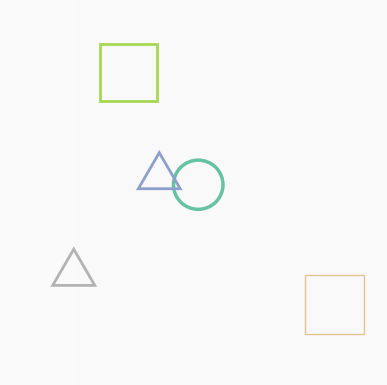[{"shape": "circle", "thickness": 2.5, "radius": 0.32, "center": [0.512, 0.52]}, {"shape": "triangle", "thickness": 2, "radius": 0.31, "center": [0.411, 0.541]}, {"shape": "square", "thickness": 2, "radius": 0.37, "center": [0.331, 0.812]}, {"shape": "square", "thickness": 1, "radius": 0.38, "center": [0.863, 0.209]}, {"shape": "triangle", "thickness": 2, "radius": 0.31, "center": [0.19, 0.29]}]